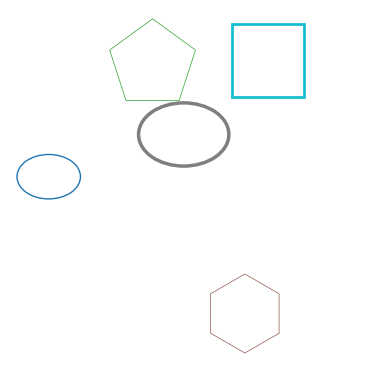[{"shape": "oval", "thickness": 1, "radius": 0.41, "center": [0.127, 0.541]}, {"shape": "pentagon", "thickness": 0.5, "radius": 0.59, "center": [0.396, 0.834]}, {"shape": "hexagon", "thickness": 0.5, "radius": 0.51, "center": [0.636, 0.186]}, {"shape": "oval", "thickness": 2.5, "radius": 0.59, "center": [0.477, 0.651]}, {"shape": "square", "thickness": 2, "radius": 0.47, "center": [0.696, 0.844]}]